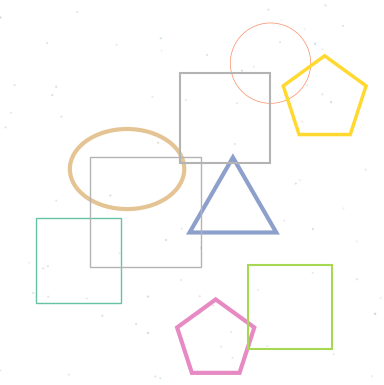[{"shape": "square", "thickness": 1, "radius": 0.56, "center": [0.204, 0.323]}, {"shape": "circle", "thickness": 0.5, "radius": 0.52, "center": [0.703, 0.836]}, {"shape": "triangle", "thickness": 3, "radius": 0.65, "center": [0.605, 0.461]}, {"shape": "pentagon", "thickness": 3, "radius": 0.53, "center": [0.56, 0.117]}, {"shape": "square", "thickness": 1.5, "radius": 0.54, "center": [0.753, 0.203]}, {"shape": "pentagon", "thickness": 2.5, "radius": 0.57, "center": [0.843, 0.742]}, {"shape": "oval", "thickness": 3, "radius": 0.74, "center": [0.33, 0.561]}, {"shape": "square", "thickness": 1, "radius": 0.72, "center": [0.378, 0.45]}, {"shape": "square", "thickness": 1.5, "radius": 0.58, "center": [0.584, 0.694]}]